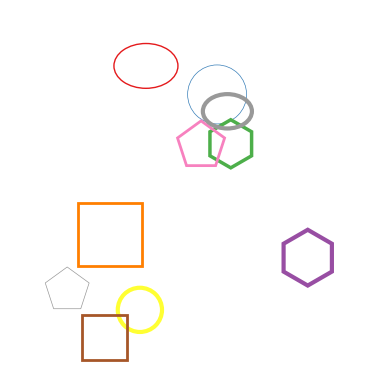[{"shape": "oval", "thickness": 1, "radius": 0.42, "center": [0.379, 0.829]}, {"shape": "circle", "thickness": 0.5, "radius": 0.38, "center": [0.564, 0.755]}, {"shape": "hexagon", "thickness": 2.5, "radius": 0.31, "center": [0.599, 0.627]}, {"shape": "hexagon", "thickness": 3, "radius": 0.36, "center": [0.799, 0.331]}, {"shape": "square", "thickness": 2, "radius": 0.41, "center": [0.285, 0.391]}, {"shape": "circle", "thickness": 3, "radius": 0.29, "center": [0.363, 0.195]}, {"shape": "square", "thickness": 2, "radius": 0.29, "center": [0.271, 0.123]}, {"shape": "pentagon", "thickness": 2, "radius": 0.32, "center": [0.522, 0.622]}, {"shape": "pentagon", "thickness": 0.5, "radius": 0.3, "center": [0.175, 0.247]}, {"shape": "oval", "thickness": 3, "radius": 0.32, "center": [0.591, 0.711]}]